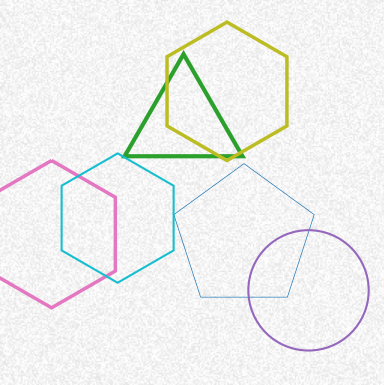[{"shape": "pentagon", "thickness": 0.5, "radius": 0.96, "center": [0.634, 0.383]}, {"shape": "triangle", "thickness": 3, "radius": 0.88, "center": [0.477, 0.683]}, {"shape": "circle", "thickness": 1.5, "radius": 0.78, "center": [0.801, 0.246]}, {"shape": "hexagon", "thickness": 2.5, "radius": 0.96, "center": [0.134, 0.392]}, {"shape": "hexagon", "thickness": 2.5, "radius": 0.9, "center": [0.59, 0.763]}, {"shape": "hexagon", "thickness": 1.5, "radius": 0.84, "center": [0.306, 0.434]}]